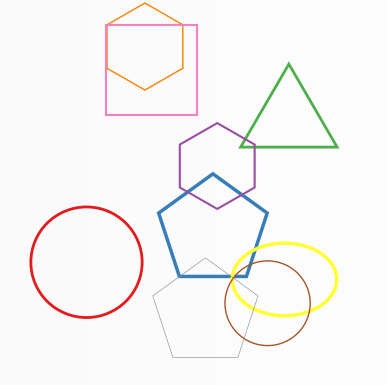[{"shape": "circle", "thickness": 2, "radius": 0.72, "center": [0.223, 0.319]}, {"shape": "pentagon", "thickness": 2.5, "radius": 0.74, "center": [0.549, 0.401]}, {"shape": "triangle", "thickness": 2, "radius": 0.72, "center": [0.746, 0.69]}, {"shape": "hexagon", "thickness": 1.5, "radius": 0.56, "center": [0.561, 0.569]}, {"shape": "hexagon", "thickness": 1, "radius": 0.56, "center": [0.374, 0.879]}, {"shape": "oval", "thickness": 2.5, "radius": 0.67, "center": [0.734, 0.274]}, {"shape": "circle", "thickness": 1, "radius": 0.55, "center": [0.691, 0.212]}, {"shape": "square", "thickness": 1.5, "radius": 0.59, "center": [0.39, 0.818]}, {"shape": "pentagon", "thickness": 0.5, "radius": 0.71, "center": [0.53, 0.187]}]